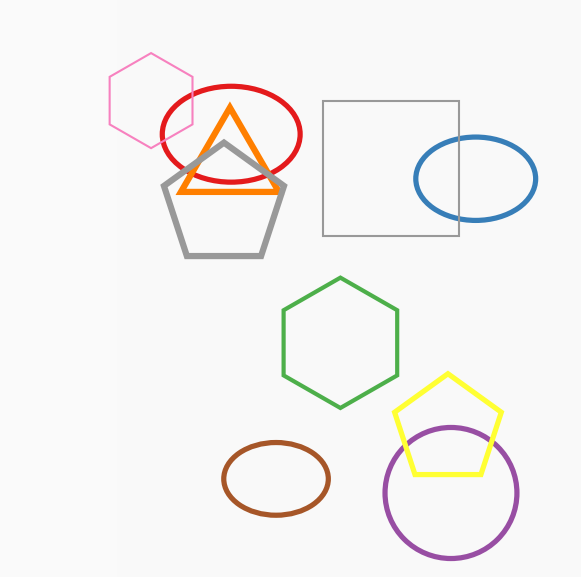[{"shape": "oval", "thickness": 2.5, "radius": 0.59, "center": [0.398, 0.767]}, {"shape": "oval", "thickness": 2.5, "radius": 0.52, "center": [0.818, 0.69]}, {"shape": "hexagon", "thickness": 2, "radius": 0.56, "center": [0.586, 0.406]}, {"shape": "circle", "thickness": 2.5, "radius": 0.57, "center": [0.776, 0.145]}, {"shape": "triangle", "thickness": 3, "radius": 0.49, "center": [0.396, 0.715]}, {"shape": "pentagon", "thickness": 2.5, "radius": 0.48, "center": [0.771, 0.255]}, {"shape": "oval", "thickness": 2.5, "radius": 0.45, "center": [0.475, 0.17]}, {"shape": "hexagon", "thickness": 1, "radius": 0.41, "center": [0.26, 0.825]}, {"shape": "square", "thickness": 1, "radius": 0.59, "center": [0.673, 0.707]}, {"shape": "pentagon", "thickness": 3, "radius": 0.54, "center": [0.385, 0.644]}]